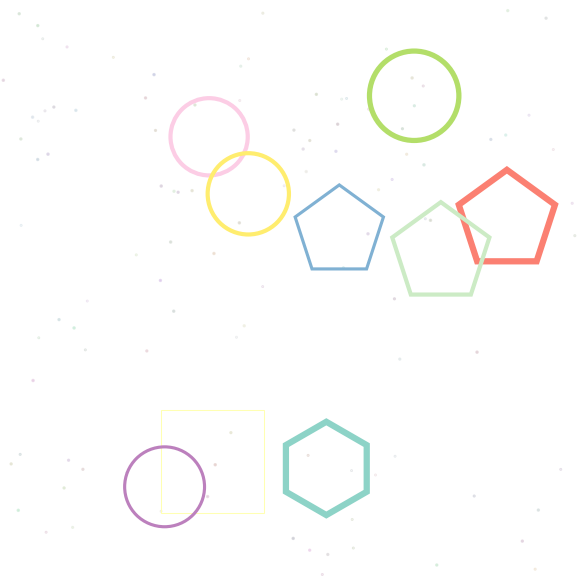[{"shape": "hexagon", "thickness": 3, "radius": 0.4, "center": [0.565, 0.188]}, {"shape": "square", "thickness": 0.5, "radius": 0.45, "center": [0.368, 0.201]}, {"shape": "pentagon", "thickness": 3, "radius": 0.44, "center": [0.878, 0.617]}, {"shape": "pentagon", "thickness": 1.5, "radius": 0.4, "center": [0.588, 0.598]}, {"shape": "circle", "thickness": 2.5, "radius": 0.39, "center": [0.717, 0.833]}, {"shape": "circle", "thickness": 2, "radius": 0.33, "center": [0.362, 0.762]}, {"shape": "circle", "thickness": 1.5, "radius": 0.35, "center": [0.285, 0.156]}, {"shape": "pentagon", "thickness": 2, "radius": 0.44, "center": [0.763, 0.561]}, {"shape": "circle", "thickness": 2, "radius": 0.35, "center": [0.43, 0.663]}]